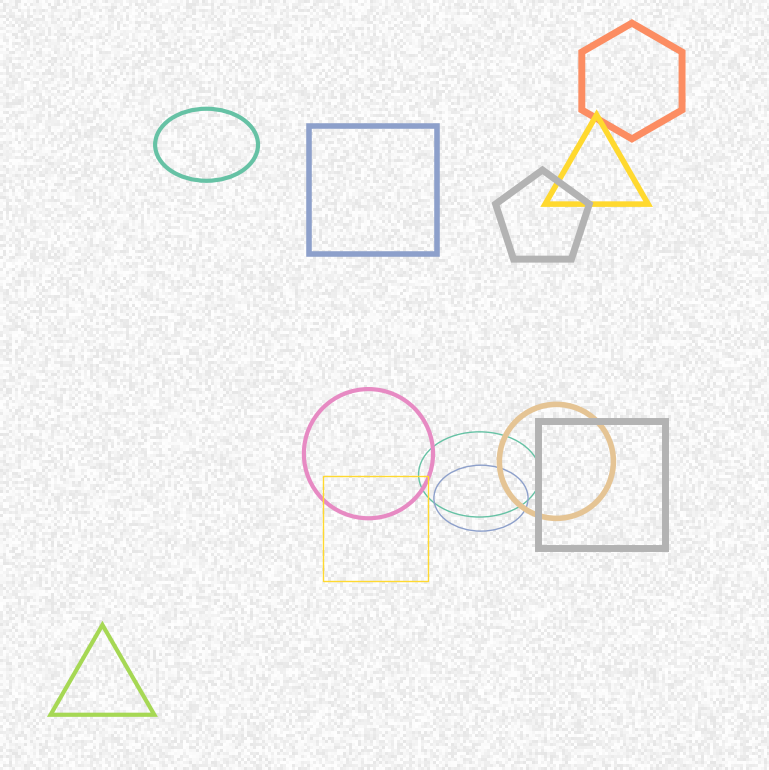[{"shape": "oval", "thickness": 1.5, "radius": 0.33, "center": [0.268, 0.812]}, {"shape": "oval", "thickness": 0.5, "radius": 0.4, "center": [0.623, 0.384]}, {"shape": "hexagon", "thickness": 2.5, "radius": 0.38, "center": [0.821, 0.895]}, {"shape": "square", "thickness": 2, "radius": 0.42, "center": [0.484, 0.753]}, {"shape": "oval", "thickness": 0.5, "radius": 0.31, "center": [0.625, 0.353]}, {"shape": "circle", "thickness": 1.5, "radius": 0.42, "center": [0.479, 0.411]}, {"shape": "triangle", "thickness": 1.5, "radius": 0.39, "center": [0.133, 0.111]}, {"shape": "triangle", "thickness": 2, "radius": 0.39, "center": [0.775, 0.774]}, {"shape": "square", "thickness": 0.5, "radius": 0.34, "center": [0.487, 0.314]}, {"shape": "circle", "thickness": 2, "radius": 0.37, "center": [0.723, 0.401]}, {"shape": "pentagon", "thickness": 2.5, "radius": 0.32, "center": [0.704, 0.715]}, {"shape": "square", "thickness": 2.5, "radius": 0.41, "center": [0.781, 0.37]}]